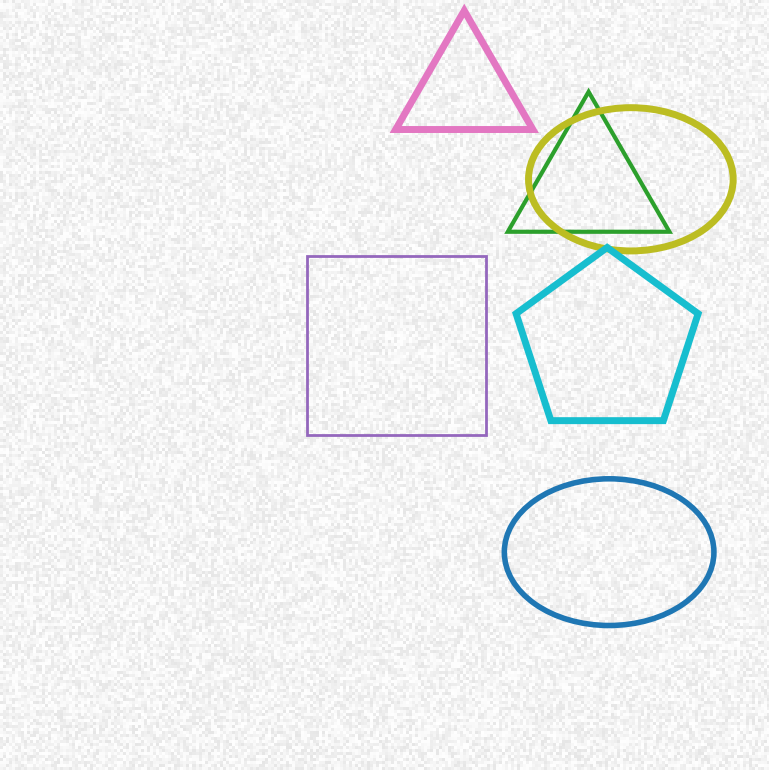[{"shape": "oval", "thickness": 2, "radius": 0.68, "center": [0.791, 0.283]}, {"shape": "triangle", "thickness": 1.5, "radius": 0.61, "center": [0.764, 0.76]}, {"shape": "square", "thickness": 1, "radius": 0.58, "center": [0.515, 0.551]}, {"shape": "triangle", "thickness": 2.5, "radius": 0.51, "center": [0.603, 0.883]}, {"shape": "oval", "thickness": 2.5, "radius": 0.66, "center": [0.819, 0.767]}, {"shape": "pentagon", "thickness": 2.5, "radius": 0.62, "center": [0.788, 0.554]}]